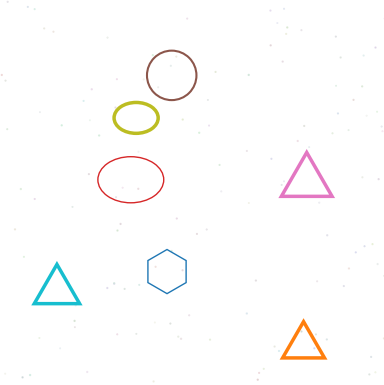[{"shape": "hexagon", "thickness": 1, "radius": 0.29, "center": [0.434, 0.295]}, {"shape": "triangle", "thickness": 2.5, "radius": 0.31, "center": [0.788, 0.102]}, {"shape": "oval", "thickness": 1, "radius": 0.43, "center": [0.34, 0.533]}, {"shape": "circle", "thickness": 1.5, "radius": 0.32, "center": [0.446, 0.804]}, {"shape": "triangle", "thickness": 2.5, "radius": 0.38, "center": [0.797, 0.528]}, {"shape": "oval", "thickness": 2.5, "radius": 0.29, "center": [0.354, 0.694]}, {"shape": "triangle", "thickness": 2.5, "radius": 0.34, "center": [0.148, 0.245]}]